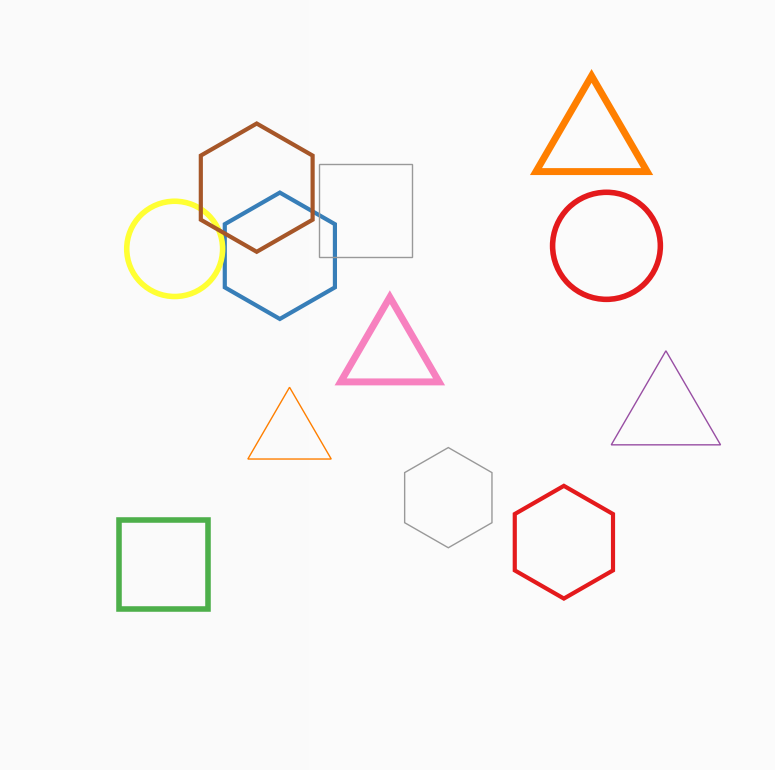[{"shape": "hexagon", "thickness": 1.5, "radius": 0.37, "center": [0.728, 0.296]}, {"shape": "circle", "thickness": 2, "radius": 0.35, "center": [0.783, 0.681]}, {"shape": "hexagon", "thickness": 1.5, "radius": 0.41, "center": [0.361, 0.668]}, {"shape": "square", "thickness": 2, "radius": 0.29, "center": [0.211, 0.267]}, {"shape": "triangle", "thickness": 0.5, "radius": 0.41, "center": [0.859, 0.463]}, {"shape": "triangle", "thickness": 0.5, "radius": 0.31, "center": [0.374, 0.435]}, {"shape": "triangle", "thickness": 2.5, "radius": 0.41, "center": [0.763, 0.819]}, {"shape": "circle", "thickness": 2, "radius": 0.31, "center": [0.225, 0.677]}, {"shape": "hexagon", "thickness": 1.5, "radius": 0.42, "center": [0.331, 0.756]}, {"shape": "triangle", "thickness": 2.5, "radius": 0.37, "center": [0.503, 0.541]}, {"shape": "square", "thickness": 0.5, "radius": 0.3, "center": [0.472, 0.727]}, {"shape": "hexagon", "thickness": 0.5, "radius": 0.33, "center": [0.578, 0.354]}]